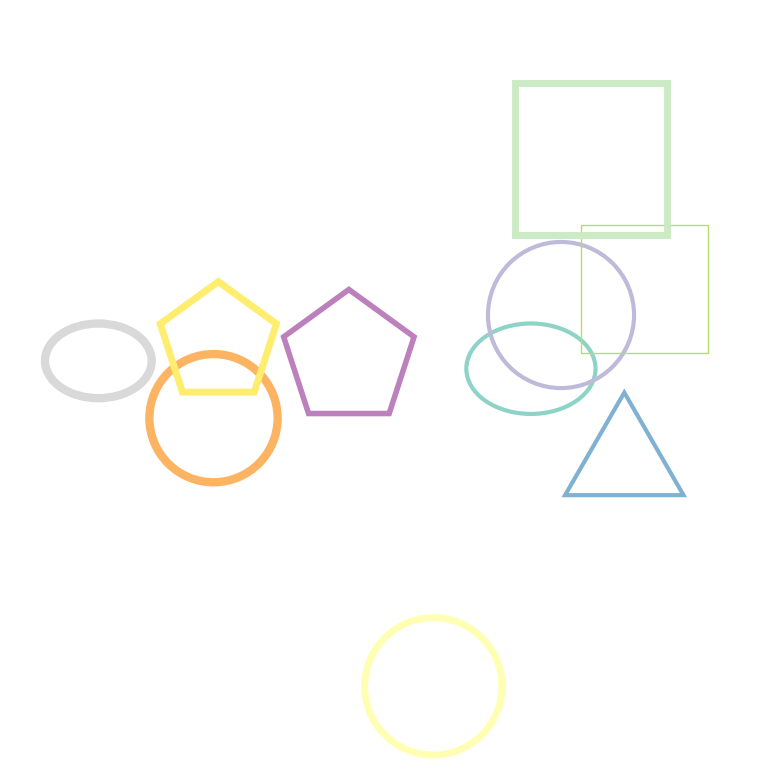[{"shape": "oval", "thickness": 1.5, "radius": 0.42, "center": [0.69, 0.521]}, {"shape": "circle", "thickness": 2.5, "radius": 0.45, "center": [0.563, 0.109]}, {"shape": "circle", "thickness": 1.5, "radius": 0.47, "center": [0.729, 0.591]}, {"shape": "triangle", "thickness": 1.5, "radius": 0.44, "center": [0.811, 0.401]}, {"shape": "circle", "thickness": 3, "radius": 0.42, "center": [0.277, 0.457]}, {"shape": "square", "thickness": 0.5, "radius": 0.41, "center": [0.837, 0.625]}, {"shape": "oval", "thickness": 3, "radius": 0.35, "center": [0.128, 0.531]}, {"shape": "pentagon", "thickness": 2, "radius": 0.45, "center": [0.453, 0.535]}, {"shape": "square", "thickness": 2.5, "radius": 0.5, "center": [0.768, 0.793]}, {"shape": "pentagon", "thickness": 2.5, "radius": 0.4, "center": [0.284, 0.555]}]